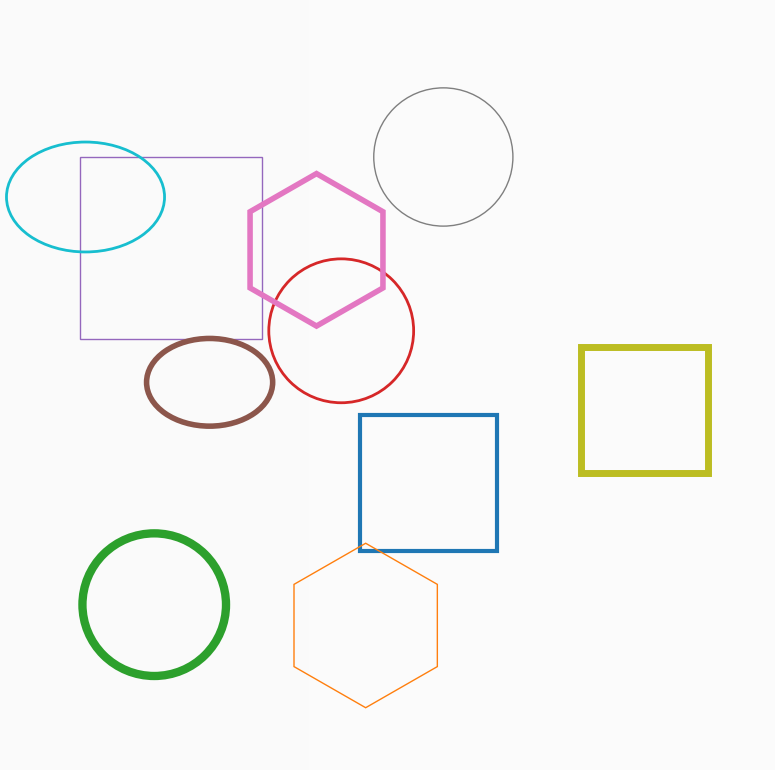[{"shape": "square", "thickness": 1.5, "radius": 0.44, "center": [0.553, 0.373]}, {"shape": "hexagon", "thickness": 0.5, "radius": 0.53, "center": [0.472, 0.188]}, {"shape": "circle", "thickness": 3, "radius": 0.46, "center": [0.199, 0.215]}, {"shape": "circle", "thickness": 1, "radius": 0.47, "center": [0.44, 0.57]}, {"shape": "square", "thickness": 0.5, "radius": 0.59, "center": [0.221, 0.678]}, {"shape": "oval", "thickness": 2, "radius": 0.41, "center": [0.27, 0.504]}, {"shape": "hexagon", "thickness": 2, "radius": 0.49, "center": [0.408, 0.676]}, {"shape": "circle", "thickness": 0.5, "radius": 0.45, "center": [0.572, 0.796]}, {"shape": "square", "thickness": 2.5, "radius": 0.41, "center": [0.831, 0.468]}, {"shape": "oval", "thickness": 1, "radius": 0.51, "center": [0.11, 0.744]}]